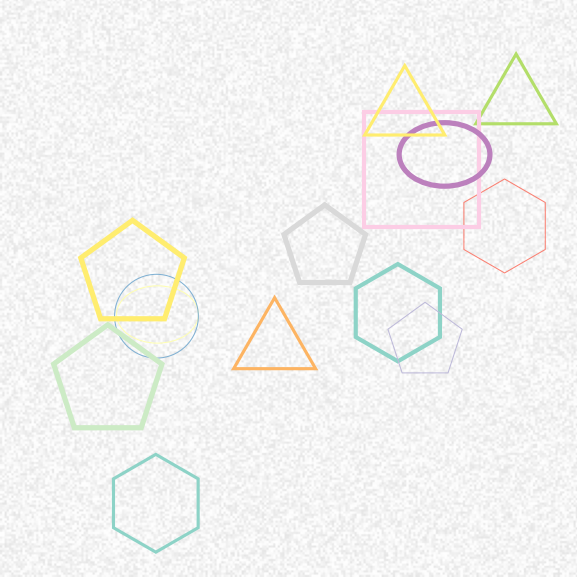[{"shape": "hexagon", "thickness": 2, "radius": 0.42, "center": [0.689, 0.458]}, {"shape": "hexagon", "thickness": 1.5, "radius": 0.42, "center": [0.27, 0.128]}, {"shape": "oval", "thickness": 0.5, "radius": 0.35, "center": [0.273, 0.455]}, {"shape": "pentagon", "thickness": 0.5, "radius": 0.34, "center": [0.736, 0.408]}, {"shape": "hexagon", "thickness": 0.5, "radius": 0.41, "center": [0.874, 0.608]}, {"shape": "circle", "thickness": 0.5, "radius": 0.36, "center": [0.271, 0.452]}, {"shape": "triangle", "thickness": 1.5, "radius": 0.41, "center": [0.476, 0.402]}, {"shape": "triangle", "thickness": 1.5, "radius": 0.4, "center": [0.894, 0.825]}, {"shape": "square", "thickness": 2, "radius": 0.5, "center": [0.73, 0.706]}, {"shape": "pentagon", "thickness": 2.5, "radius": 0.37, "center": [0.562, 0.57]}, {"shape": "oval", "thickness": 2.5, "radius": 0.39, "center": [0.77, 0.732]}, {"shape": "pentagon", "thickness": 2.5, "radius": 0.49, "center": [0.187, 0.338]}, {"shape": "triangle", "thickness": 1.5, "radius": 0.4, "center": [0.701, 0.805]}, {"shape": "pentagon", "thickness": 2.5, "radius": 0.47, "center": [0.23, 0.523]}]